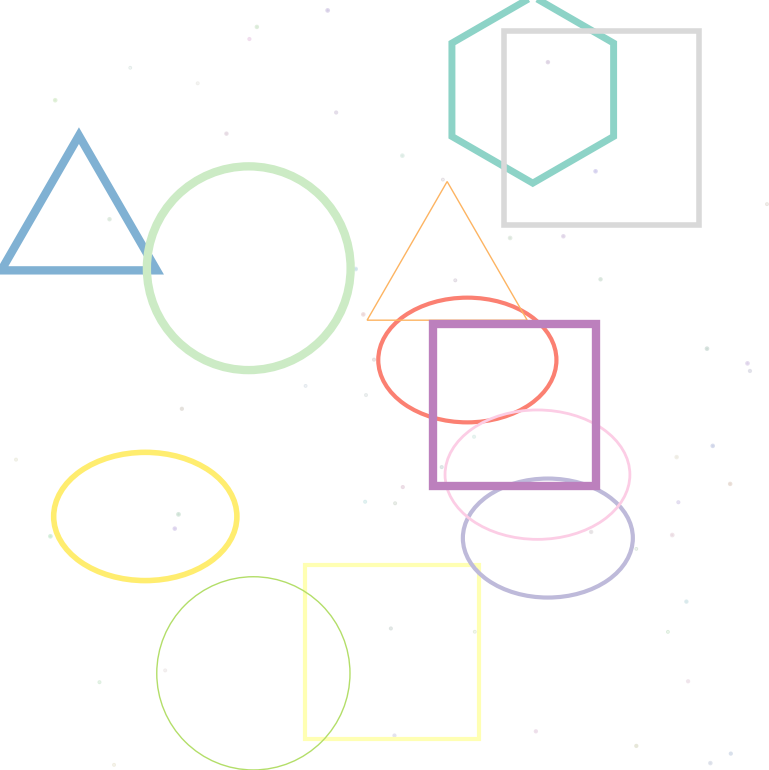[{"shape": "hexagon", "thickness": 2.5, "radius": 0.61, "center": [0.692, 0.883]}, {"shape": "square", "thickness": 1.5, "radius": 0.57, "center": [0.509, 0.153]}, {"shape": "oval", "thickness": 1.5, "radius": 0.55, "center": [0.712, 0.301]}, {"shape": "oval", "thickness": 1.5, "radius": 0.58, "center": [0.607, 0.532]}, {"shape": "triangle", "thickness": 3, "radius": 0.58, "center": [0.103, 0.707]}, {"shape": "triangle", "thickness": 0.5, "radius": 0.6, "center": [0.581, 0.644]}, {"shape": "circle", "thickness": 0.5, "radius": 0.63, "center": [0.329, 0.126]}, {"shape": "oval", "thickness": 1, "radius": 0.6, "center": [0.698, 0.384]}, {"shape": "square", "thickness": 2, "radius": 0.63, "center": [0.781, 0.834]}, {"shape": "square", "thickness": 3, "radius": 0.53, "center": [0.668, 0.474]}, {"shape": "circle", "thickness": 3, "radius": 0.66, "center": [0.323, 0.652]}, {"shape": "oval", "thickness": 2, "radius": 0.59, "center": [0.189, 0.329]}]